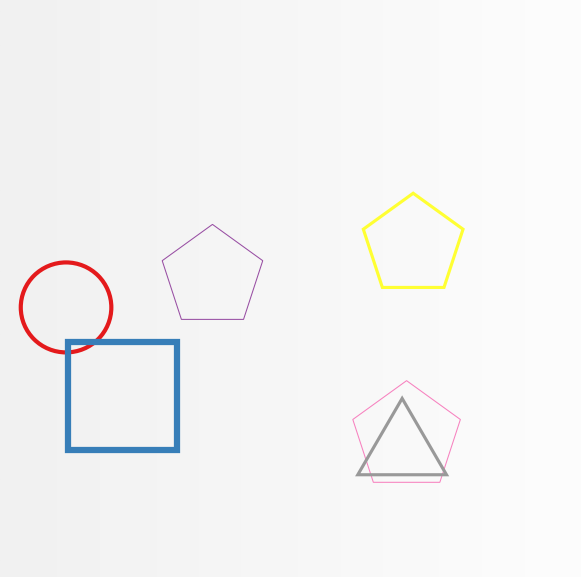[{"shape": "circle", "thickness": 2, "radius": 0.39, "center": [0.114, 0.467]}, {"shape": "square", "thickness": 3, "radius": 0.47, "center": [0.21, 0.313]}, {"shape": "pentagon", "thickness": 0.5, "radius": 0.45, "center": [0.366, 0.52]}, {"shape": "pentagon", "thickness": 1.5, "radius": 0.45, "center": [0.711, 0.574]}, {"shape": "pentagon", "thickness": 0.5, "radius": 0.49, "center": [0.7, 0.243]}, {"shape": "triangle", "thickness": 1.5, "radius": 0.44, "center": [0.692, 0.221]}]